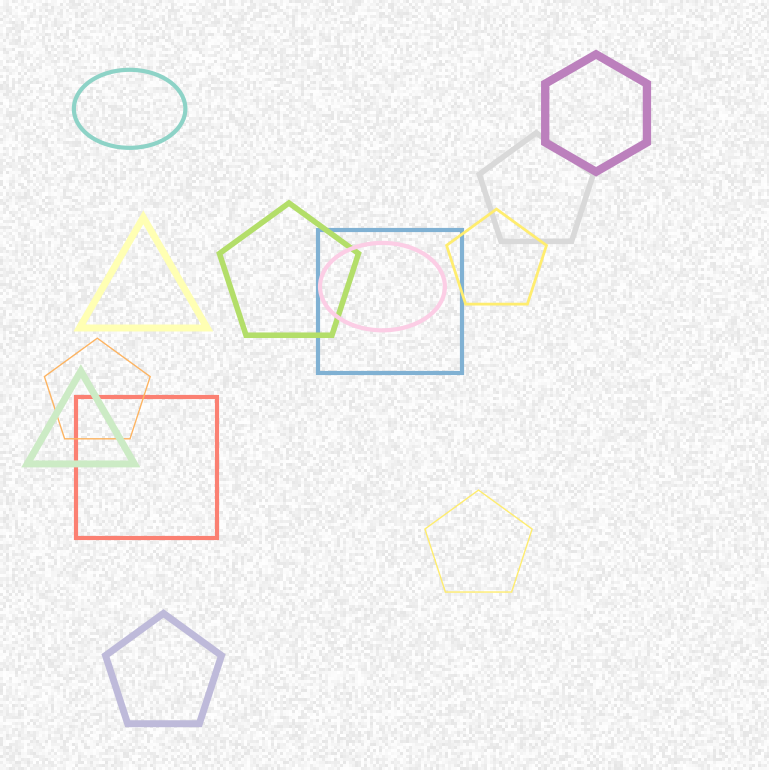[{"shape": "oval", "thickness": 1.5, "radius": 0.36, "center": [0.168, 0.859]}, {"shape": "triangle", "thickness": 2.5, "radius": 0.48, "center": [0.186, 0.622]}, {"shape": "pentagon", "thickness": 2.5, "radius": 0.4, "center": [0.212, 0.124]}, {"shape": "square", "thickness": 1.5, "radius": 0.46, "center": [0.191, 0.392]}, {"shape": "square", "thickness": 1.5, "radius": 0.47, "center": [0.506, 0.609]}, {"shape": "pentagon", "thickness": 0.5, "radius": 0.36, "center": [0.126, 0.489]}, {"shape": "pentagon", "thickness": 2, "radius": 0.47, "center": [0.375, 0.641]}, {"shape": "oval", "thickness": 1.5, "radius": 0.41, "center": [0.497, 0.628]}, {"shape": "pentagon", "thickness": 2, "radius": 0.39, "center": [0.696, 0.75]}, {"shape": "hexagon", "thickness": 3, "radius": 0.38, "center": [0.774, 0.853]}, {"shape": "triangle", "thickness": 2.5, "radius": 0.4, "center": [0.105, 0.438]}, {"shape": "pentagon", "thickness": 0.5, "radius": 0.37, "center": [0.621, 0.29]}, {"shape": "pentagon", "thickness": 1, "radius": 0.34, "center": [0.645, 0.66]}]